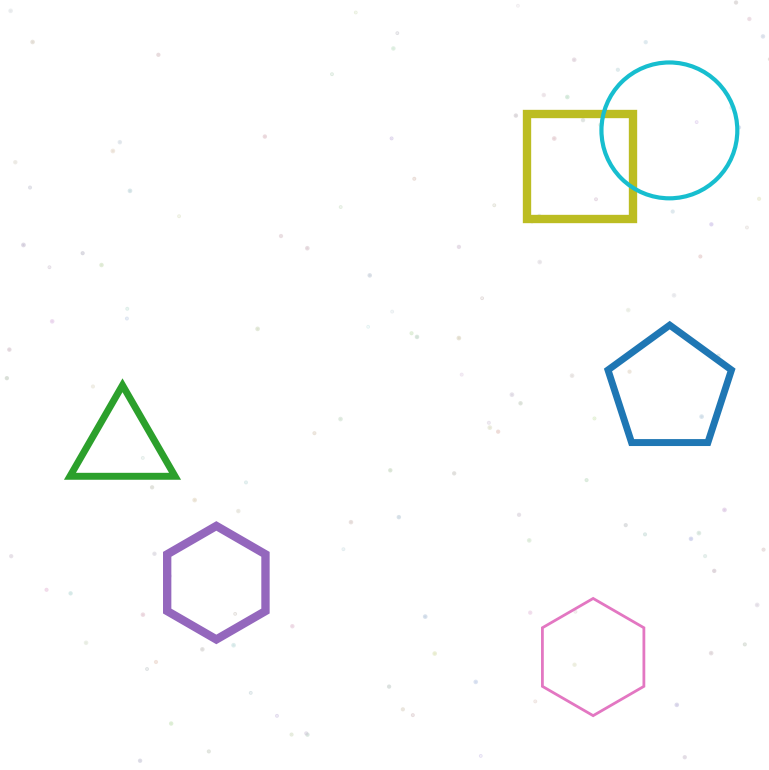[{"shape": "pentagon", "thickness": 2.5, "radius": 0.42, "center": [0.87, 0.493]}, {"shape": "triangle", "thickness": 2.5, "radius": 0.39, "center": [0.159, 0.421]}, {"shape": "hexagon", "thickness": 3, "radius": 0.37, "center": [0.281, 0.243]}, {"shape": "hexagon", "thickness": 1, "radius": 0.38, "center": [0.77, 0.147]}, {"shape": "square", "thickness": 3, "radius": 0.34, "center": [0.753, 0.784]}, {"shape": "circle", "thickness": 1.5, "radius": 0.44, "center": [0.869, 0.831]}]